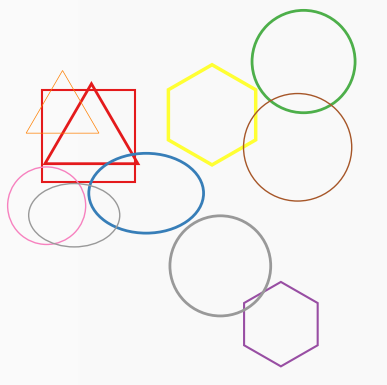[{"shape": "square", "thickness": 1.5, "radius": 0.6, "center": [0.229, 0.647]}, {"shape": "triangle", "thickness": 2, "radius": 0.69, "center": [0.236, 0.644]}, {"shape": "oval", "thickness": 2, "radius": 0.74, "center": [0.377, 0.498]}, {"shape": "circle", "thickness": 2, "radius": 0.66, "center": [0.783, 0.84]}, {"shape": "hexagon", "thickness": 1.5, "radius": 0.55, "center": [0.725, 0.158]}, {"shape": "triangle", "thickness": 0.5, "radius": 0.54, "center": [0.161, 0.708]}, {"shape": "hexagon", "thickness": 2.5, "radius": 0.65, "center": [0.547, 0.702]}, {"shape": "circle", "thickness": 1, "radius": 0.7, "center": [0.768, 0.617]}, {"shape": "circle", "thickness": 1, "radius": 0.5, "center": [0.12, 0.466]}, {"shape": "oval", "thickness": 1, "radius": 0.59, "center": [0.192, 0.441]}, {"shape": "circle", "thickness": 2, "radius": 0.65, "center": [0.569, 0.309]}]